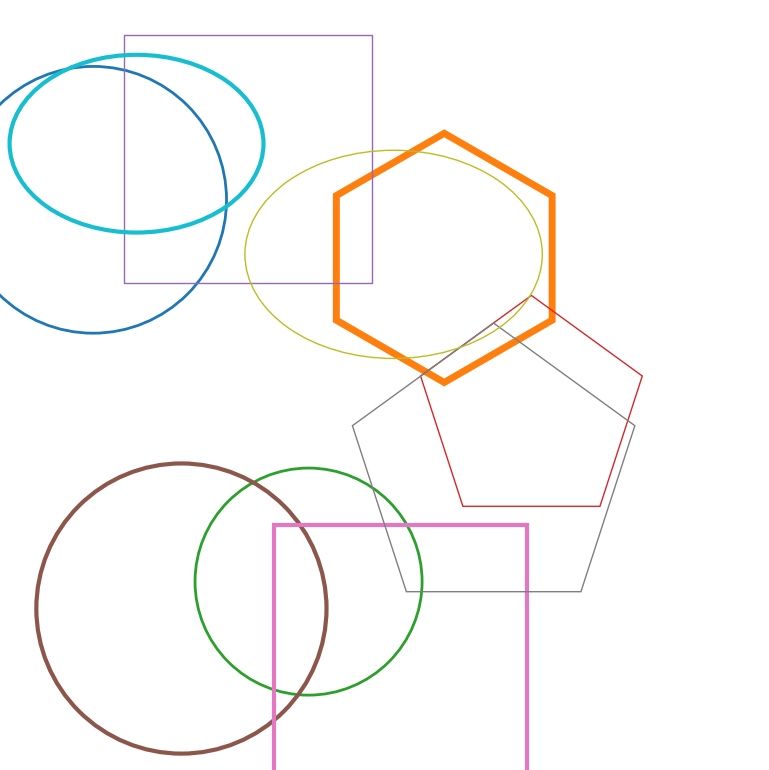[{"shape": "circle", "thickness": 1, "radius": 0.87, "center": [0.121, 0.741]}, {"shape": "hexagon", "thickness": 2.5, "radius": 0.81, "center": [0.577, 0.665]}, {"shape": "circle", "thickness": 1, "radius": 0.74, "center": [0.401, 0.245]}, {"shape": "pentagon", "thickness": 0.5, "radius": 0.76, "center": [0.69, 0.465]}, {"shape": "square", "thickness": 0.5, "radius": 0.8, "center": [0.322, 0.794]}, {"shape": "circle", "thickness": 1.5, "radius": 0.94, "center": [0.236, 0.21]}, {"shape": "square", "thickness": 1.5, "radius": 0.82, "center": [0.52, 0.154]}, {"shape": "pentagon", "thickness": 0.5, "radius": 0.96, "center": [0.641, 0.388]}, {"shape": "oval", "thickness": 0.5, "radius": 0.97, "center": [0.511, 0.67]}, {"shape": "oval", "thickness": 1.5, "radius": 0.82, "center": [0.177, 0.813]}]